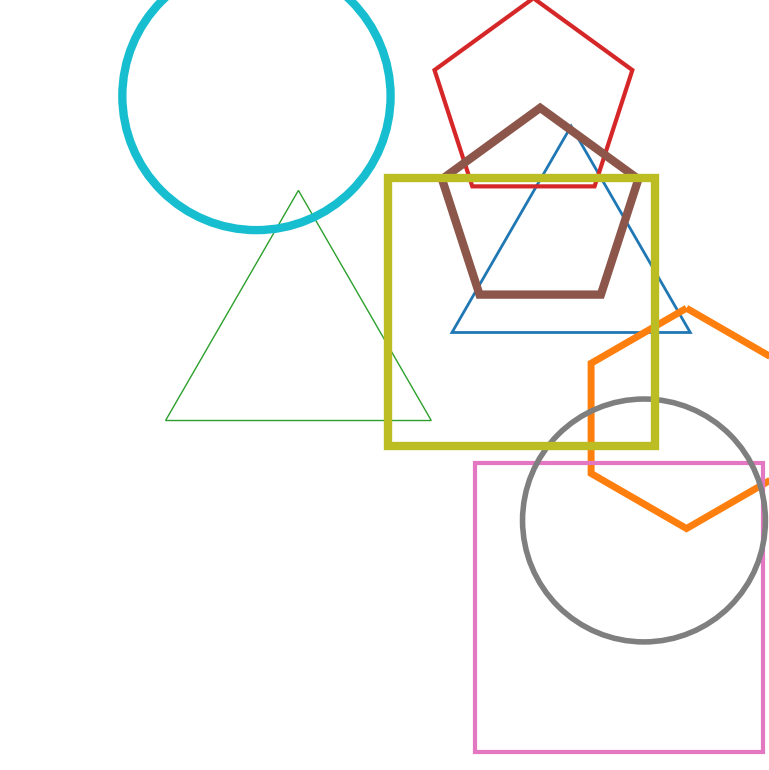[{"shape": "triangle", "thickness": 1, "radius": 0.89, "center": [0.742, 0.658]}, {"shape": "hexagon", "thickness": 2.5, "radius": 0.72, "center": [0.892, 0.457]}, {"shape": "triangle", "thickness": 0.5, "radius": 1.0, "center": [0.388, 0.553]}, {"shape": "pentagon", "thickness": 1.5, "radius": 0.68, "center": [0.693, 0.867]}, {"shape": "pentagon", "thickness": 3, "radius": 0.67, "center": [0.702, 0.726]}, {"shape": "square", "thickness": 1.5, "radius": 0.94, "center": [0.804, 0.211]}, {"shape": "circle", "thickness": 2, "radius": 0.79, "center": [0.836, 0.324]}, {"shape": "square", "thickness": 3, "radius": 0.87, "center": [0.677, 0.595]}, {"shape": "circle", "thickness": 3, "radius": 0.87, "center": [0.333, 0.875]}]